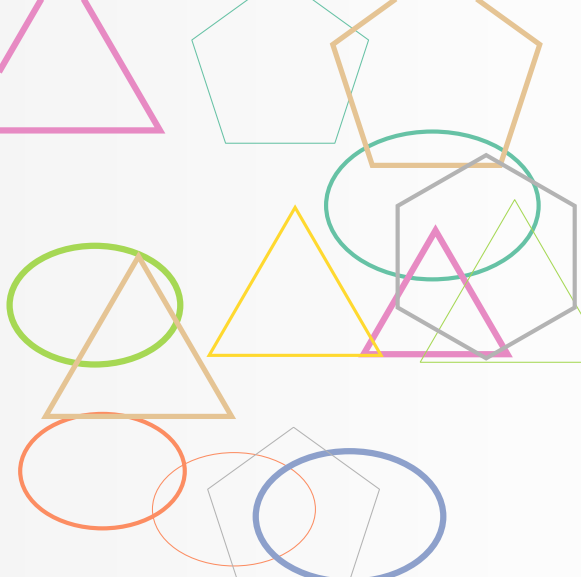[{"shape": "pentagon", "thickness": 0.5, "radius": 0.8, "center": [0.482, 0.88]}, {"shape": "oval", "thickness": 2, "radius": 0.91, "center": [0.744, 0.643]}, {"shape": "oval", "thickness": 2, "radius": 0.71, "center": [0.176, 0.183]}, {"shape": "oval", "thickness": 0.5, "radius": 0.7, "center": [0.402, 0.117]}, {"shape": "oval", "thickness": 3, "radius": 0.81, "center": [0.601, 0.105]}, {"shape": "triangle", "thickness": 3, "radius": 0.97, "center": [0.108, 0.87]}, {"shape": "triangle", "thickness": 3, "radius": 0.71, "center": [0.749, 0.457]}, {"shape": "triangle", "thickness": 0.5, "radius": 0.94, "center": [0.885, 0.466]}, {"shape": "oval", "thickness": 3, "radius": 0.73, "center": [0.163, 0.471]}, {"shape": "triangle", "thickness": 1.5, "radius": 0.85, "center": [0.508, 0.469]}, {"shape": "triangle", "thickness": 2.5, "radius": 0.92, "center": [0.238, 0.37]}, {"shape": "pentagon", "thickness": 2.5, "radius": 0.94, "center": [0.751, 0.864]}, {"shape": "pentagon", "thickness": 0.5, "radius": 0.78, "center": [0.505, 0.104]}, {"shape": "hexagon", "thickness": 2, "radius": 0.88, "center": [0.836, 0.555]}]